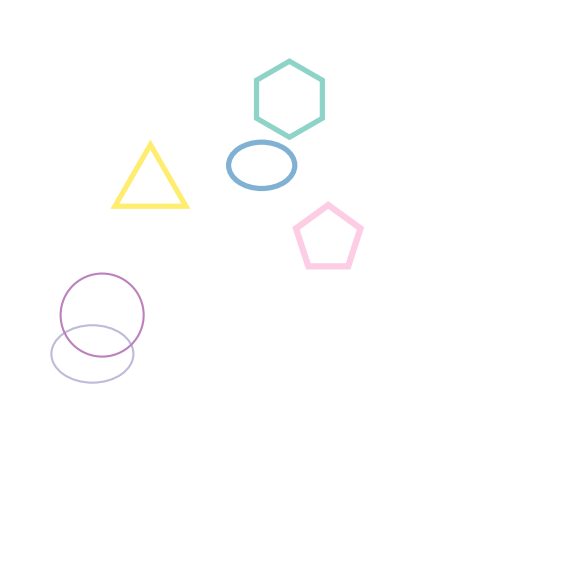[{"shape": "hexagon", "thickness": 2.5, "radius": 0.33, "center": [0.501, 0.827]}, {"shape": "oval", "thickness": 1, "radius": 0.36, "center": [0.16, 0.386]}, {"shape": "oval", "thickness": 2.5, "radius": 0.29, "center": [0.453, 0.713]}, {"shape": "pentagon", "thickness": 3, "radius": 0.29, "center": [0.568, 0.585]}, {"shape": "circle", "thickness": 1, "radius": 0.36, "center": [0.177, 0.454]}, {"shape": "triangle", "thickness": 2.5, "radius": 0.35, "center": [0.26, 0.678]}]